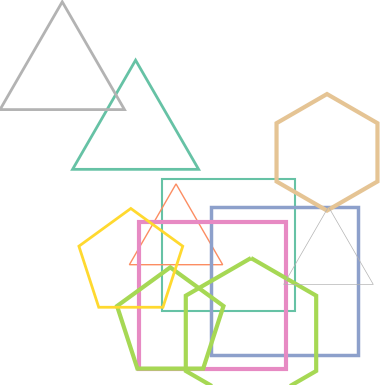[{"shape": "square", "thickness": 1.5, "radius": 0.86, "center": [0.593, 0.364]}, {"shape": "triangle", "thickness": 2, "radius": 0.95, "center": [0.352, 0.655]}, {"shape": "triangle", "thickness": 1, "radius": 0.7, "center": [0.457, 0.382]}, {"shape": "square", "thickness": 2.5, "radius": 0.96, "center": [0.739, 0.271]}, {"shape": "square", "thickness": 3, "radius": 0.95, "center": [0.551, 0.232]}, {"shape": "hexagon", "thickness": 3, "radius": 0.98, "center": [0.652, 0.134]}, {"shape": "pentagon", "thickness": 3, "radius": 0.73, "center": [0.442, 0.16]}, {"shape": "pentagon", "thickness": 2, "radius": 0.71, "center": [0.34, 0.317]}, {"shape": "hexagon", "thickness": 3, "radius": 0.76, "center": [0.849, 0.604]}, {"shape": "triangle", "thickness": 0.5, "radius": 0.67, "center": [0.853, 0.328]}, {"shape": "triangle", "thickness": 2, "radius": 0.93, "center": [0.162, 0.809]}]